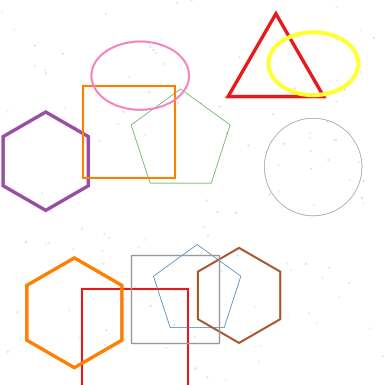[{"shape": "triangle", "thickness": 2.5, "radius": 0.72, "center": [0.717, 0.821]}, {"shape": "square", "thickness": 1.5, "radius": 0.69, "center": [0.351, 0.11]}, {"shape": "pentagon", "thickness": 0.5, "radius": 0.6, "center": [0.512, 0.246]}, {"shape": "pentagon", "thickness": 0.5, "radius": 0.68, "center": [0.469, 0.634]}, {"shape": "hexagon", "thickness": 2.5, "radius": 0.64, "center": [0.119, 0.581]}, {"shape": "hexagon", "thickness": 2.5, "radius": 0.71, "center": [0.193, 0.188]}, {"shape": "square", "thickness": 1.5, "radius": 0.6, "center": [0.335, 0.658]}, {"shape": "oval", "thickness": 3, "radius": 0.58, "center": [0.814, 0.834]}, {"shape": "hexagon", "thickness": 1.5, "radius": 0.62, "center": [0.621, 0.233]}, {"shape": "oval", "thickness": 1.5, "radius": 0.63, "center": [0.364, 0.803]}, {"shape": "square", "thickness": 1, "radius": 0.57, "center": [0.454, 0.223]}, {"shape": "circle", "thickness": 0.5, "radius": 0.63, "center": [0.813, 0.566]}]